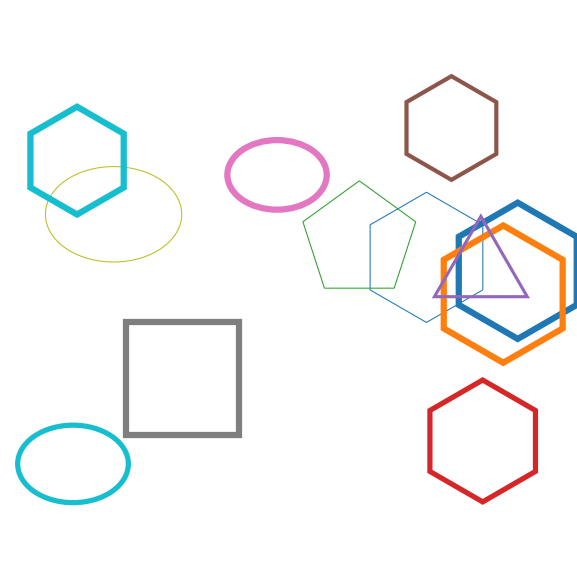[{"shape": "hexagon", "thickness": 3, "radius": 0.59, "center": [0.897, 0.53]}, {"shape": "hexagon", "thickness": 0.5, "radius": 0.56, "center": [0.738, 0.553]}, {"shape": "hexagon", "thickness": 3, "radius": 0.59, "center": [0.871, 0.49]}, {"shape": "pentagon", "thickness": 0.5, "radius": 0.51, "center": [0.622, 0.583]}, {"shape": "hexagon", "thickness": 2.5, "radius": 0.53, "center": [0.836, 0.236]}, {"shape": "triangle", "thickness": 1.5, "radius": 0.46, "center": [0.833, 0.532]}, {"shape": "hexagon", "thickness": 2, "radius": 0.45, "center": [0.782, 0.777]}, {"shape": "oval", "thickness": 3, "radius": 0.43, "center": [0.48, 0.696]}, {"shape": "square", "thickness": 3, "radius": 0.49, "center": [0.316, 0.344]}, {"shape": "oval", "thickness": 0.5, "radius": 0.59, "center": [0.197, 0.628]}, {"shape": "oval", "thickness": 2.5, "radius": 0.48, "center": [0.126, 0.196]}, {"shape": "hexagon", "thickness": 3, "radius": 0.47, "center": [0.133, 0.721]}]